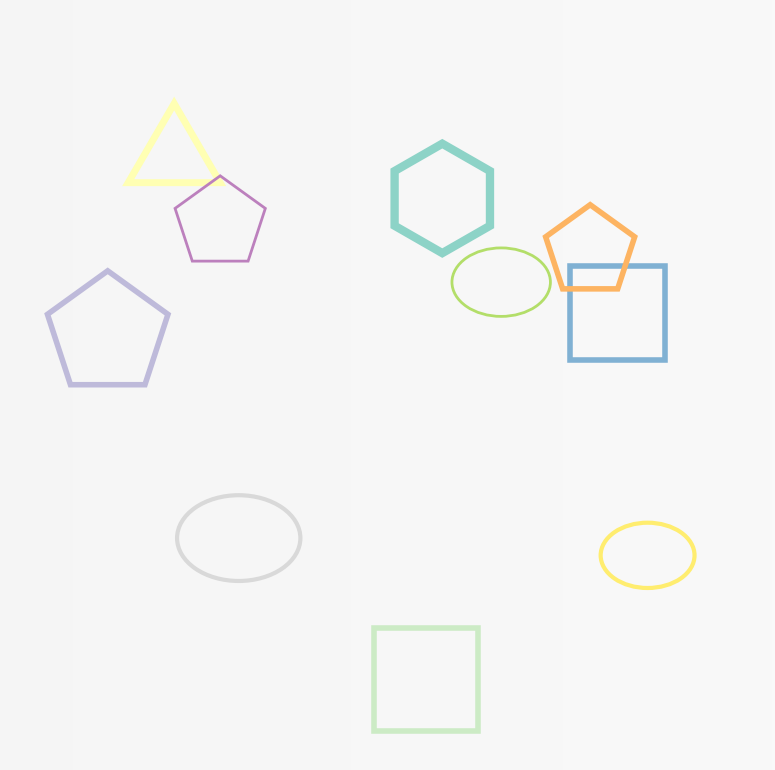[{"shape": "hexagon", "thickness": 3, "radius": 0.36, "center": [0.571, 0.742]}, {"shape": "triangle", "thickness": 2.5, "radius": 0.34, "center": [0.225, 0.797]}, {"shape": "pentagon", "thickness": 2, "radius": 0.41, "center": [0.139, 0.567]}, {"shape": "square", "thickness": 2, "radius": 0.31, "center": [0.797, 0.594]}, {"shape": "pentagon", "thickness": 2, "radius": 0.3, "center": [0.762, 0.674]}, {"shape": "oval", "thickness": 1, "radius": 0.32, "center": [0.647, 0.634]}, {"shape": "oval", "thickness": 1.5, "radius": 0.4, "center": [0.308, 0.301]}, {"shape": "pentagon", "thickness": 1, "radius": 0.31, "center": [0.284, 0.71]}, {"shape": "square", "thickness": 2, "radius": 0.33, "center": [0.55, 0.118]}, {"shape": "oval", "thickness": 1.5, "radius": 0.3, "center": [0.836, 0.279]}]